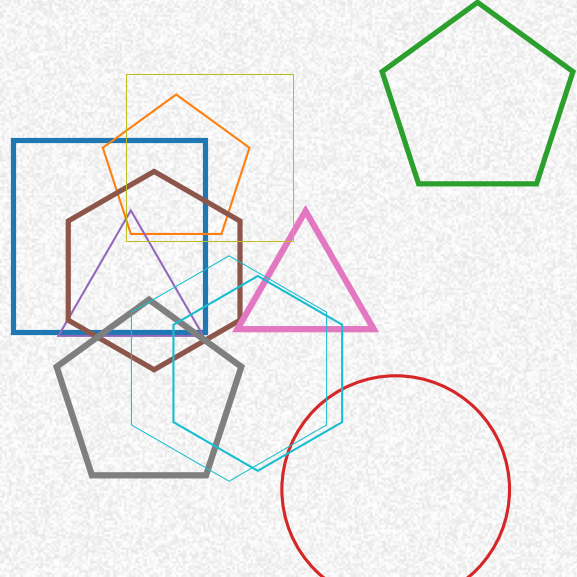[{"shape": "square", "thickness": 2.5, "radius": 0.83, "center": [0.188, 0.59]}, {"shape": "pentagon", "thickness": 1, "radius": 0.67, "center": [0.305, 0.702]}, {"shape": "pentagon", "thickness": 2.5, "radius": 0.87, "center": [0.827, 0.821]}, {"shape": "circle", "thickness": 1.5, "radius": 0.99, "center": [0.685, 0.151]}, {"shape": "triangle", "thickness": 1, "radius": 0.72, "center": [0.227, 0.49]}, {"shape": "hexagon", "thickness": 2.5, "radius": 0.86, "center": [0.267, 0.531]}, {"shape": "triangle", "thickness": 3, "radius": 0.68, "center": [0.529, 0.497]}, {"shape": "pentagon", "thickness": 3, "radius": 0.84, "center": [0.258, 0.312]}, {"shape": "square", "thickness": 0.5, "radius": 0.72, "center": [0.363, 0.726]}, {"shape": "hexagon", "thickness": 0.5, "radius": 0.98, "center": [0.397, 0.361]}, {"shape": "hexagon", "thickness": 1, "radius": 0.84, "center": [0.446, 0.353]}]